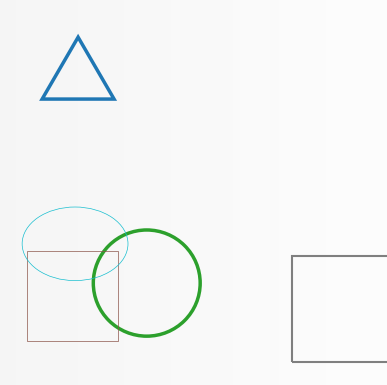[{"shape": "triangle", "thickness": 2.5, "radius": 0.54, "center": [0.202, 0.796]}, {"shape": "circle", "thickness": 2.5, "radius": 0.69, "center": [0.379, 0.265]}, {"shape": "square", "thickness": 0.5, "radius": 0.59, "center": [0.188, 0.231]}, {"shape": "square", "thickness": 1.5, "radius": 0.69, "center": [0.892, 0.198]}, {"shape": "oval", "thickness": 0.5, "radius": 0.68, "center": [0.194, 0.367]}]